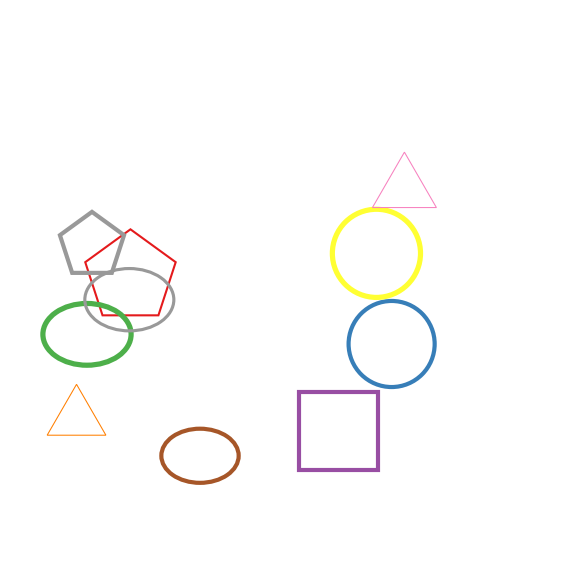[{"shape": "pentagon", "thickness": 1, "radius": 0.41, "center": [0.226, 0.52]}, {"shape": "circle", "thickness": 2, "radius": 0.37, "center": [0.678, 0.403]}, {"shape": "oval", "thickness": 2.5, "radius": 0.38, "center": [0.151, 0.42]}, {"shape": "square", "thickness": 2, "radius": 0.34, "center": [0.586, 0.253]}, {"shape": "triangle", "thickness": 0.5, "radius": 0.29, "center": [0.133, 0.275]}, {"shape": "circle", "thickness": 2.5, "radius": 0.38, "center": [0.652, 0.56]}, {"shape": "oval", "thickness": 2, "radius": 0.33, "center": [0.346, 0.21]}, {"shape": "triangle", "thickness": 0.5, "radius": 0.32, "center": [0.7, 0.672]}, {"shape": "pentagon", "thickness": 2, "radius": 0.29, "center": [0.159, 0.574]}, {"shape": "oval", "thickness": 1.5, "radius": 0.39, "center": [0.224, 0.48]}]